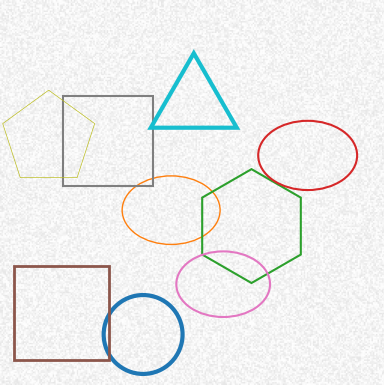[{"shape": "circle", "thickness": 3, "radius": 0.51, "center": [0.372, 0.131]}, {"shape": "oval", "thickness": 1, "radius": 0.64, "center": [0.444, 0.454]}, {"shape": "hexagon", "thickness": 1.5, "radius": 0.74, "center": [0.653, 0.413]}, {"shape": "oval", "thickness": 1.5, "radius": 0.64, "center": [0.799, 0.596]}, {"shape": "square", "thickness": 2, "radius": 0.61, "center": [0.16, 0.187]}, {"shape": "oval", "thickness": 1.5, "radius": 0.61, "center": [0.58, 0.262]}, {"shape": "square", "thickness": 1.5, "radius": 0.59, "center": [0.279, 0.634]}, {"shape": "pentagon", "thickness": 0.5, "radius": 0.63, "center": [0.126, 0.64]}, {"shape": "triangle", "thickness": 3, "radius": 0.64, "center": [0.503, 0.733]}]